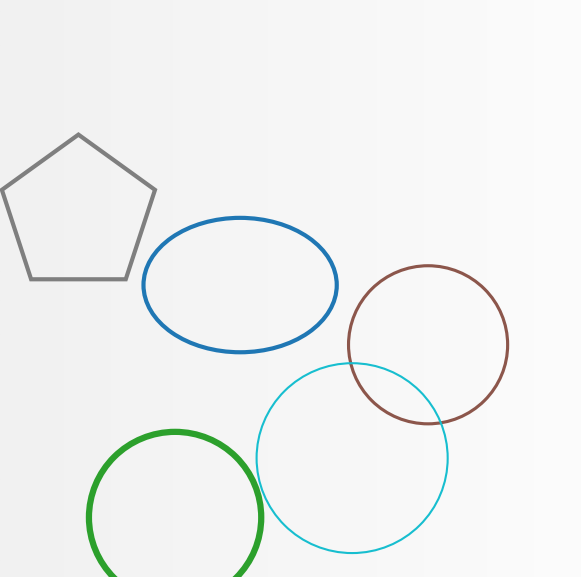[{"shape": "oval", "thickness": 2, "radius": 0.83, "center": [0.413, 0.506]}, {"shape": "circle", "thickness": 3, "radius": 0.74, "center": [0.301, 0.103]}, {"shape": "circle", "thickness": 1.5, "radius": 0.68, "center": [0.736, 0.402]}, {"shape": "pentagon", "thickness": 2, "radius": 0.69, "center": [0.135, 0.628]}, {"shape": "circle", "thickness": 1, "radius": 0.82, "center": [0.606, 0.206]}]